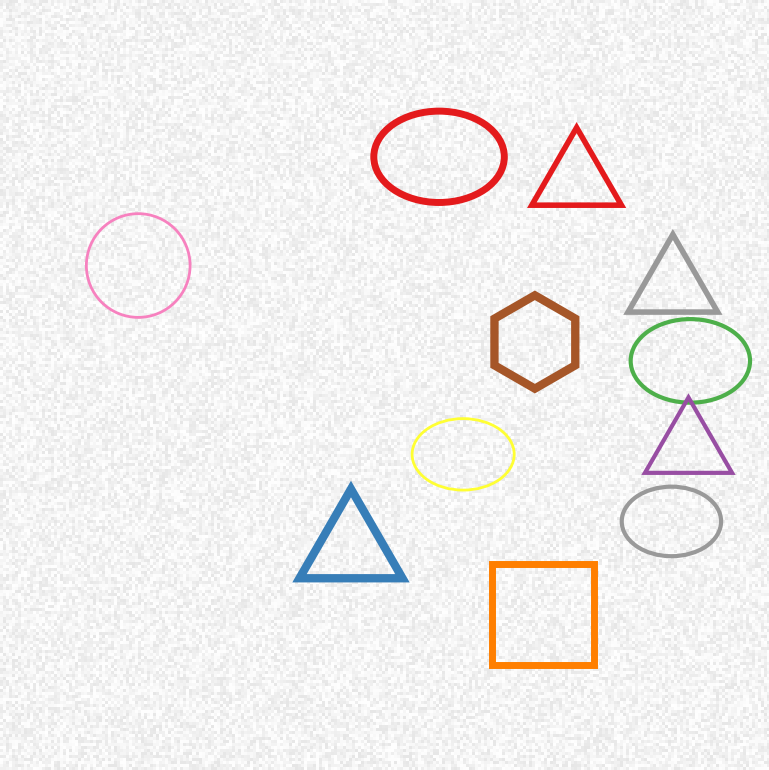[{"shape": "triangle", "thickness": 2, "radius": 0.34, "center": [0.749, 0.767]}, {"shape": "oval", "thickness": 2.5, "radius": 0.42, "center": [0.57, 0.796]}, {"shape": "triangle", "thickness": 3, "radius": 0.39, "center": [0.456, 0.288]}, {"shape": "oval", "thickness": 1.5, "radius": 0.39, "center": [0.897, 0.531]}, {"shape": "triangle", "thickness": 1.5, "radius": 0.33, "center": [0.894, 0.419]}, {"shape": "square", "thickness": 2.5, "radius": 0.33, "center": [0.705, 0.202]}, {"shape": "oval", "thickness": 1, "radius": 0.33, "center": [0.602, 0.41]}, {"shape": "hexagon", "thickness": 3, "radius": 0.3, "center": [0.695, 0.556]}, {"shape": "circle", "thickness": 1, "radius": 0.34, "center": [0.18, 0.655]}, {"shape": "triangle", "thickness": 2, "radius": 0.34, "center": [0.874, 0.628]}, {"shape": "oval", "thickness": 1.5, "radius": 0.32, "center": [0.872, 0.323]}]